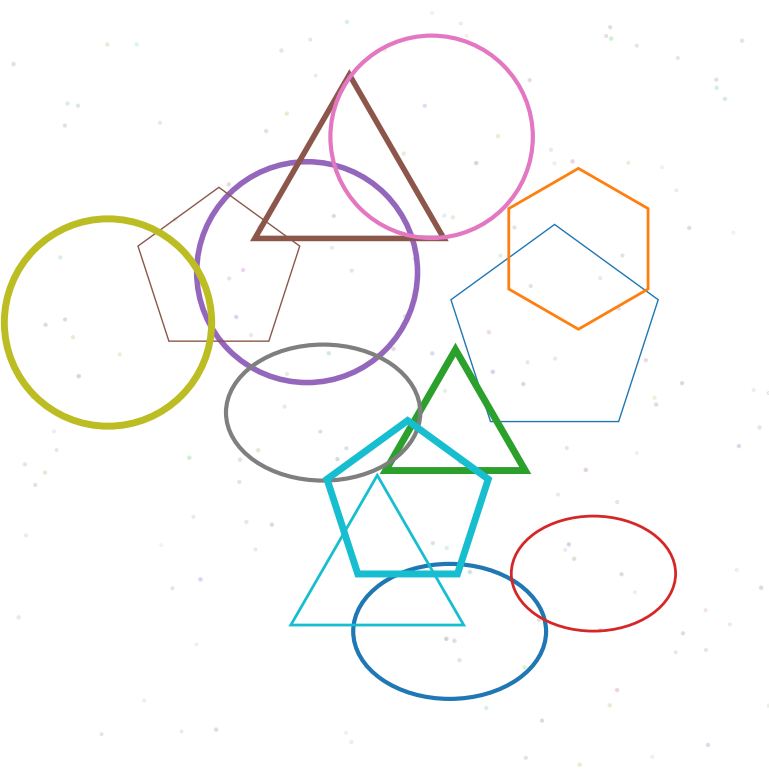[{"shape": "oval", "thickness": 1.5, "radius": 0.63, "center": [0.584, 0.18]}, {"shape": "pentagon", "thickness": 0.5, "radius": 0.71, "center": [0.72, 0.567]}, {"shape": "hexagon", "thickness": 1, "radius": 0.52, "center": [0.751, 0.677]}, {"shape": "triangle", "thickness": 2.5, "radius": 0.52, "center": [0.592, 0.441]}, {"shape": "oval", "thickness": 1, "radius": 0.53, "center": [0.771, 0.255]}, {"shape": "circle", "thickness": 2, "radius": 0.72, "center": [0.399, 0.647]}, {"shape": "pentagon", "thickness": 0.5, "radius": 0.55, "center": [0.284, 0.646]}, {"shape": "triangle", "thickness": 2, "radius": 0.71, "center": [0.454, 0.761]}, {"shape": "circle", "thickness": 1.5, "radius": 0.66, "center": [0.561, 0.822]}, {"shape": "oval", "thickness": 1.5, "radius": 0.63, "center": [0.42, 0.464]}, {"shape": "circle", "thickness": 2.5, "radius": 0.67, "center": [0.14, 0.581]}, {"shape": "pentagon", "thickness": 2.5, "radius": 0.55, "center": [0.529, 0.344]}, {"shape": "triangle", "thickness": 1, "radius": 0.65, "center": [0.49, 0.253]}]